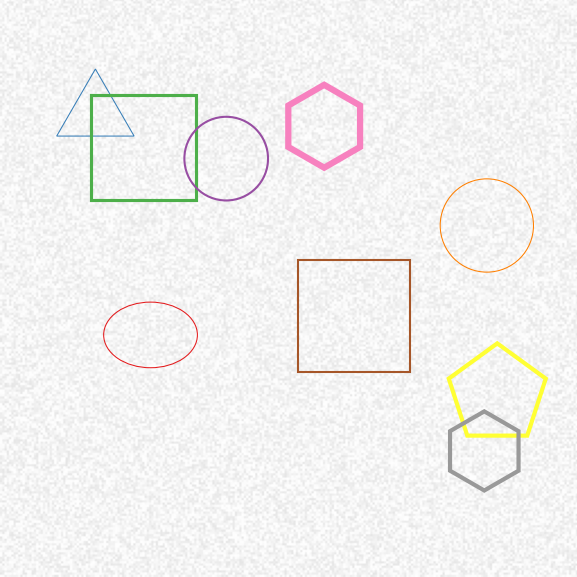[{"shape": "oval", "thickness": 0.5, "radius": 0.41, "center": [0.261, 0.419]}, {"shape": "triangle", "thickness": 0.5, "radius": 0.39, "center": [0.165, 0.802]}, {"shape": "square", "thickness": 1.5, "radius": 0.45, "center": [0.248, 0.743]}, {"shape": "circle", "thickness": 1, "radius": 0.36, "center": [0.392, 0.724]}, {"shape": "circle", "thickness": 0.5, "radius": 0.4, "center": [0.843, 0.609]}, {"shape": "pentagon", "thickness": 2, "radius": 0.44, "center": [0.861, 0.316]}, {"shape": "square", "thickness": 1, "radius": 0.49, "center": [0.613, 0.451]}, {"shape": "hexagon", "thickness": 3, "radius": 0.36, "center": [0.561, 0.781]}, {"shape": "hexagon", "thickness": 2, "radius": 0.34, "center": [0.839, 0.218]}]